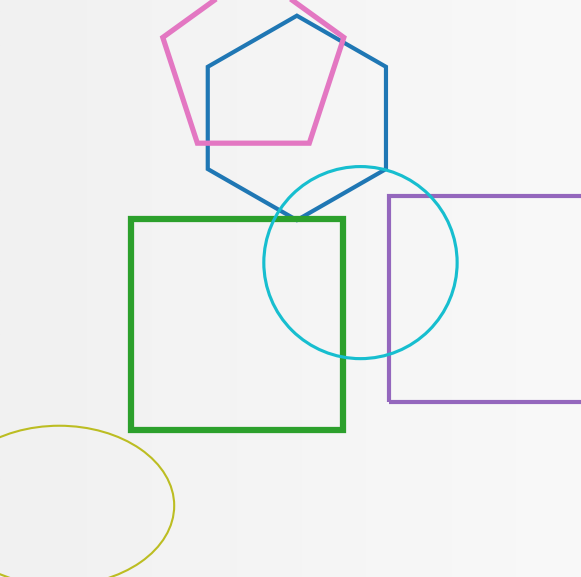[{"shape": "hexagon", "thickness": 2, "radius": 0.89, "center": [0.511, 0.795]}, {"shape": "square", "thickness": 3, "radius": 0.91, "center": [0.408, 0.437]}, {"shape": "square", "thickness": 2, "radius": 0.89, "center": [0.848, 0.481]}, {"shape": "pentagon", "thickness": 2.5, "radius": 0.82, "center": [0.436, 0.884]}, {"shape": "oval", "thickness": 1, "radius": 0.99, "center": [0.102, 0.123]}, {"shape": "circle", "thickness": 1.5, "radius": 0.83, "center": [0.62, 0.544]}]